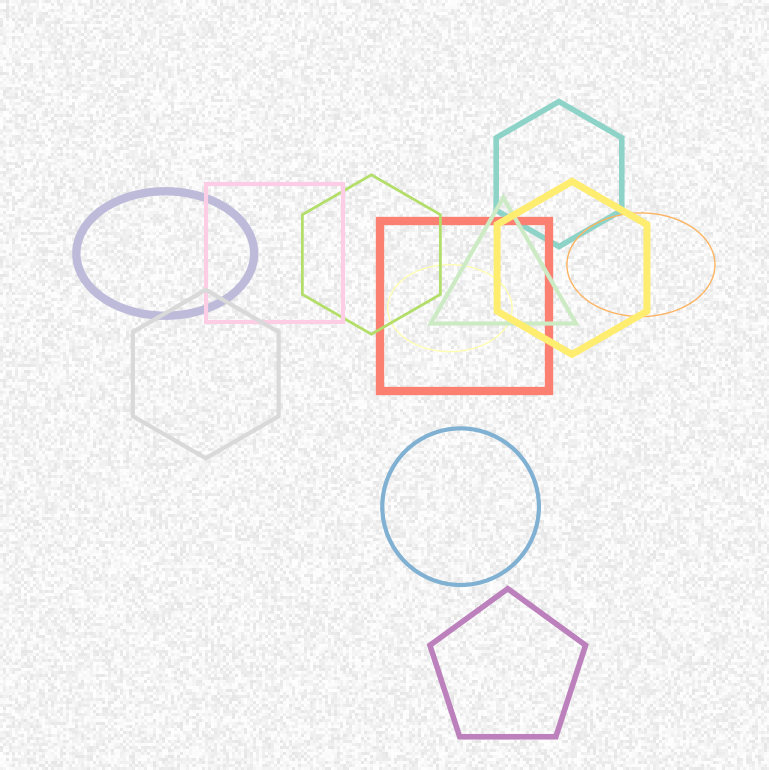[{"shape": "hexagon", "thickness": 2, "radius": 0.47, "center": [0.726, 0.774]}, {"shape": "oval", "thickness": 0.5, "radius": 0.4, "center": [0.584, 0.6]}, {"shape": "oval", "thickness": 3, "radius": 0.58, "center": [0.215, 0.671]}, {"shape": "square", "thickness": 3, "radius": 0.55, "center": [0.603, 0.602]}, {"shape": "circle", "thickness": 1.5, "radius": 0.51, "center": [0.598, 0.342]}, {"shape": "oval", "thickness": 0.5, "radius": 0.48, "center": [0.832, 0.656]}, {"shape": "hexagon", "thickness": 1, "radius": 0.52, "center": [0.482, 0.669]}, {"shape": "square", "thickness": 1.5, "radius": 0.45, "center": [0.357, 0.671]}, {"shape": "hexagon", "thickness": 1.5, "radius": 0.55, "center": [0.267, 0.514]}, {"shape": "pentagon", "thickness": 2, "radius": 0.53, "center": [0.659, 0.129]}, {"shape": "triangle", "thickness": 1.5, "radius": 0.54, "center": [0.654, 0.634]}, {"shape": "hexagon", "thickness": 2.5, "radius": 0.56, "center": [0.743, 0.652]}]